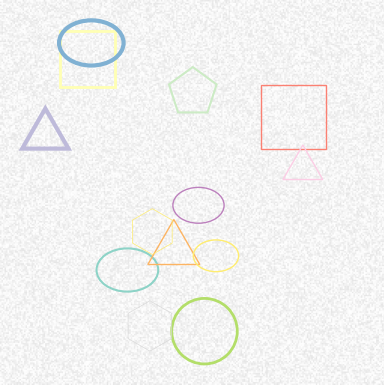[{"shape": "oval", "thickness": 1.5, "radius": 0.4, "center": [0.331, 0.299]}, {"shape": "square", "thickness": 2, "radius": 0.36, "center": [0.227, 0.846]}, {"shape": "triangle", "thickness": 3, "radius": 0.35, "center": [0.118, 0.649]}, {"shape": "square", "thickness": 1, "radius": 0.42, "center": [0.762, 0.697]}, {"shape": "oval", "thickness": 3, "radius": 0.42, "center": [0.237, 0.888]}, {"shape": "triangle", "thickness": 1, "radius": 0.39, "center": [0.451, 0.352]}, {"shape": "circle", "thickness": 2, "radius": 0.43, "center": [0.531, 0.14]}, {"shape": "triangle", "thickness": 1, "radius": 0.3, "center": [0.787, 0.564]}, {"shape": "hexagon", "thickness": 0.5, "radius": 0.33, "center": [0.389, 0.153]}, {"shape": "oval", "thickness": 1, "radius": 0.33, "center": [0.516, 0.467]}, {"shape": "pentagon", "thickness": 1.5, "radius": 0.33, "center": [0.501, 0.761]}, {"shape": "oval", "thickness": 1, "radius": 0.29, "center": [0.561, 0.336]}, {"shape": "hexagon", "thickness": 0.5, "radius": 0.3, "center": [0.396, 0.398]}]